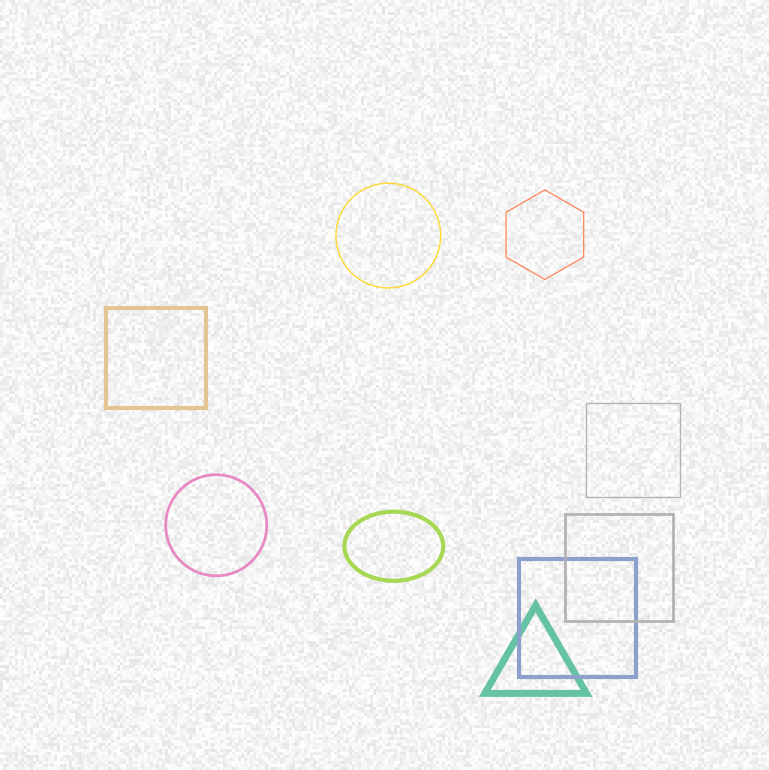[{"shape": "triangle", "thickness": 2.5, "radius": 0.38, "center": [0.696, 0.138]}, {"shape": "hexagon", "thickness": 0.5, "radius": 0.29, "center": [0.708, 0.695]}, {"shape": "square", "thickness": 1.5, "radius": 0.38, "center": [0.75, 0.197]}, {"shape": "circle", "thickness": 1, "radius": 0.33, "center": [0.281, 0.318]}, {"shape": "oval", "thickness": 1.5, "radius": 0.32, "center": [0.511, 0.291]}, {"shape": "circle", "thickness": 0.5, "radius": 0.34, "center": [0.504, 0.694]}, {"shape": "square", "thickness": 1.5, "radius": 0.33, "center": [0.203, 0.535]}, {"shape": "square", "thickness": 0.5, "radius": 0.31, "center": [0.822, 0.416]}, {"shape": "square", "thickness": 1, "radius": 0.35, "center": [0.804, 0.263]}]